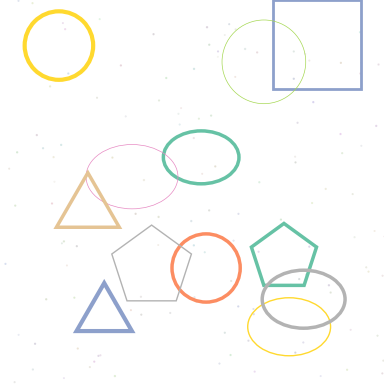[{"shape": "pentagon", "thickness": 2.5, "radius": 0.44, "center": [0.738, 0.331]}, {"shape": "oval", "thickness": 2.5, "radius": 0.49, "center": [0.523, 0.591]}, {"shape": "circle", "thickness": 2.5, "radius": 0.44, "center": [0.535, 0.304]}, {"shape": "square", "thickness": 2, "radius": 0.58, "center": [0.823, 0.883]}, {"shape": "triangle", "thickness": 3, "radius": 0.42, "center": [0.271, 0.182]}, {"shape": "oval", "thickness": 0.5, "radius": 0.6, "center": [0.343, 0.541]}, {"shape": "circle", "thickness": 0.5, "radius": 0.54, "center": [0.685, 0.839]}, {"shape": "circle", "thickness": 3, "radius": 0.44, "center": [0.153, 0.882]}, {"shape": "oval", "thickness": 1, "radius": 0.54, "center": [0.751, 0.151]}, {"shape": "triangle", "thickness": 2.5, "radius": 0.47, "center": [0.228, 0.457]}, {"shape": "pentagon", "thickness": 1, "radius": 0.54, "center": [0.394, 0.307]}, {"shape": "oval", "thickness": 2.5, "radius": 0.54, "center": [0.789, 0.223]}]